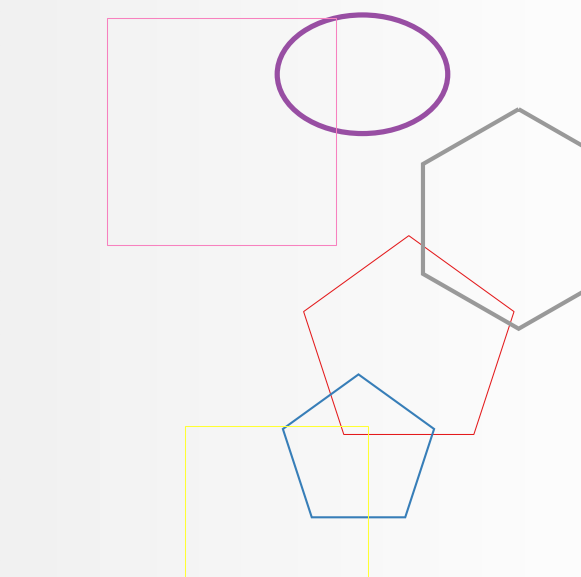[{"shape": "pentagon", "thickness": 0.5, "radius": 0.95, "center": [0.703, 0.401]}, {"shape": "pentagon", "thickness": 1, "radius": 0.68, "center": [0.617, 0.214]}, {"shape": "oval", "thickness": 2.5, "radius": 0.73, "center": [0.624, 0.871]}, {"shape": "square", "thickness": 0.5, "radius": 0.79, "center": [0.476, 0.104]}, {"shape": "square", "thickness": 0.5, "radius": 0.99, "center": [0.381, 0.771]}, {"shape": "hexagon", "thickness": 2, "radius": 0.95, "center": [0.892, 0.62]}]